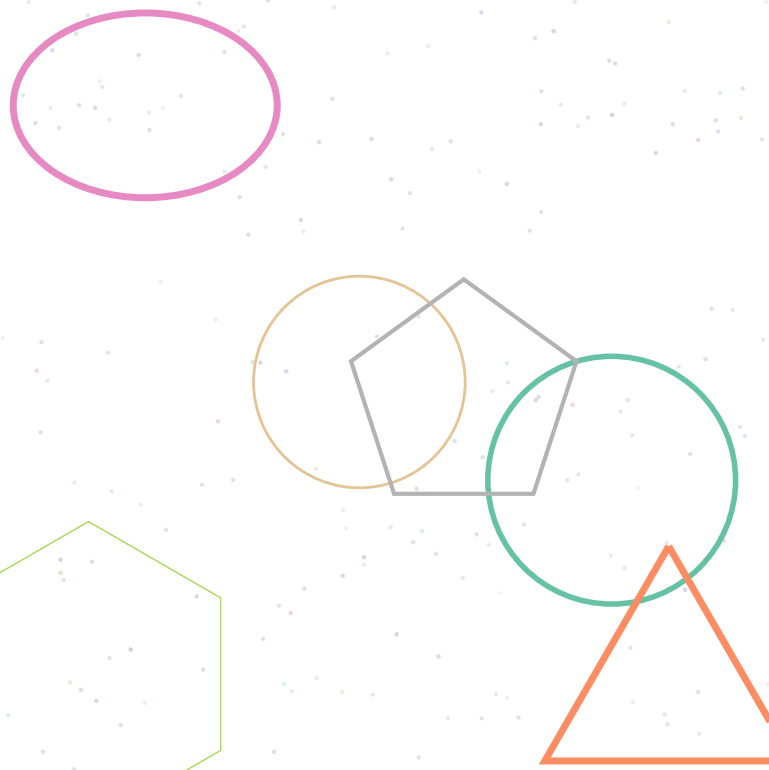[{"shape": "circle", "thickness": 2, "radius": 0.8, "center": [0.794, 0.376]}, {"shape": "triangle", "thickness": 2.5, "radius": 0.93, "center": [0.868, 0.105]}, {"shape": "oval", "thickness": 2.5, "radius": 0.86, "center": [0.189, 0.863]}, {"shape": "hexagon", "thickness": 0.5, "radius": 0.99, "center": [0.115, 0.124]}, {"shape": "circle", "thickness": 1, "radius": 0.69, "center": [0.467, 0.504]}, {"shape": "pentagon", "thickness": 1.5, "radius": 0.77, "center": [0.602, 0.483]}]